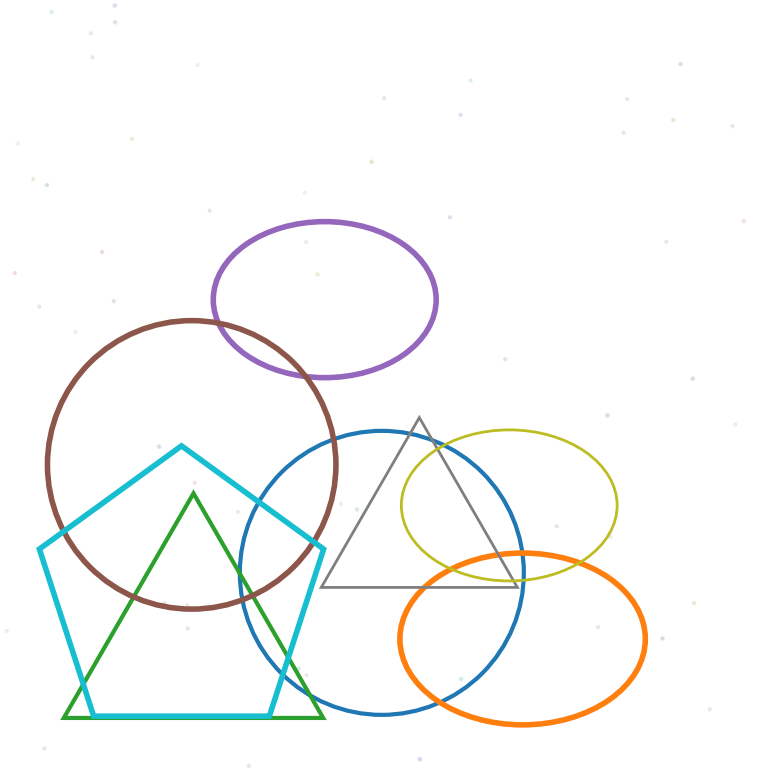[{"shape": "circle", "thickness": 1.5, "radius": 0.92, "center": [0.496, 0.256]}, {"shape": "oval", "thickness": 2, "radius": 0.8, "center": [0.679, 0.17]}, {"shape": "triangle", "thickness": 1.5, "radius": 0.97, "center": [0.251, 0.165]}, {"shape": "oval", "thickness": 2, "radius": 0.72, "center": [0.422, 0.611]}, {"shape": "circle", "thickness": 2, "radius": 0.94, "center": [0.249, 0.396]}, {"shape": "triangle", "thickness": 1, "radius": 0.74, "center": [0.545, 0.311]}, {"shape": "oval", "thickness": 1, "radius": 0.7, "center": [0.661, 0.344]}, {"shape": "pentagon", "thickness": 2, "radius": 0.97, "center": [0.236, 0.227]}]